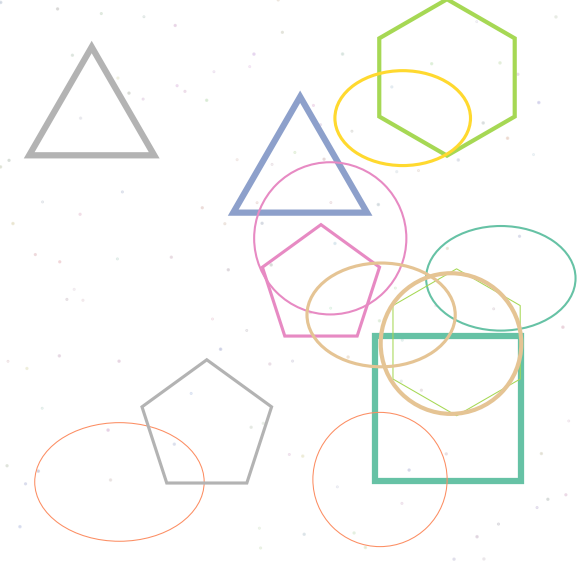[{"shape": "square", "thickness": 3, "radius": 0.63, "center": [0.776, 0.292]}, {"shape": "oval", "thickness": 1, "radius": 0.65, "center": [0.867, 0.517]}, {"shape": "oval", "thickness": 0.5, "radius": 0.73, "center": [0.207, 0.165]}, {"shape": "circle", "thickness": 0.5, "radius": 0.58, "center": [0.658, 0.169]}, {"shape": "triangle", "thickness": 3, "radius": 0.67, "center": [0.52, 0.698]}, {"shape": "circle", "thickness": 1, "radius": 0.66, "center": [0.572, 0.586]}, {"shape": "pentagon", "thickness": 1.5, "radius": 0.53, "center": [0.556, 0.504]}, {"shape": "hexagon", "thickness": 0.5, "radius": 0.64, "center": [0.791, 0.406]}, {"shape": "hexagon", "thickness": 2, "radius": 0.68, "center": [0.774, 0.865]}, {"shape": "oval", "thickness": 1.5, "radius": 0.59, "center": [0.697, 0.795]}, {"shape": "oval", "thickness": 1.5, "radius": 0.64, "center": [0.66, 0.454]}, {"shape": "circle", "thickness": 2, "radius": 0.61, "center": [0.781, 0.404]}, {"shape": "pentagon", "thickness": 1.5, "radius": 0.59, "center": [0.358, 0.258]}, {"shape": "triangle", "thickness": 3, "radius": 0.63, "center": [0.159, 0.793]}]